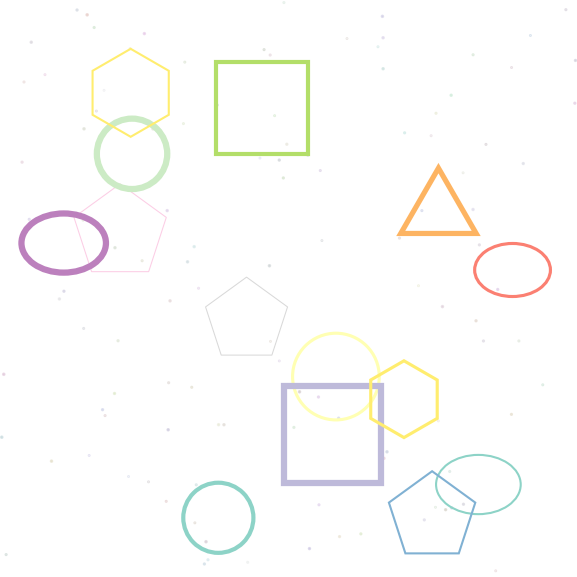[{"shape": "circle", "thickness": 2, "radius": 0.3, "center": [0.378, 0.103]}, {"shape": "oval", "thickness": 1, "radius": 0.37, "center": [0.828, 0.16]}, {"shape": "circle", "thickness": 1.5, "radius": 0.38, "center": [0.582, 0.347]}, {"shape": "square", "thickness": 3, "radius": 0.42, "center": [0.576, 0.247]}, {"shape": "oval", "thickness": 1.5, "radius": 0.33, "center": [0.888, 0.532]}, {"shape": "pentagon", "thickness": 1, "radius": 0.39, "center": [0.748, 0.105]}, {"shape": "triangle", "thickness": 2.5, "radius": 0.38, "center": [0.759, 0.633]}, {"shape": "square", "thickness": 2, "radius": 0.4, "center": [0.454, 0.812]}, {"shape": "pentagon", "thickness": 0.5, "radius": 0.42, "center": [0.208, 0.597]}, {"shape": "pentagon", "thickness": 0.5, "radius": 0.37, "center": [0.427, 0.445]}, {"shape": "oval", "thickness": 3, "radius": 0.37, "center": [0.11, 0.578]}, {"shape": "circle", "thickness": 3, "radius": 0.3, "center": [0.229, 0.733]}, {"shape": "hexagon", "thickness": 1, "radius": 0.38, "center": [0.226, 0.838]}, {"shape": "hexagon", "thickness": 1.5, "radius": 0.33, "center": [0.7, 0.308]}]